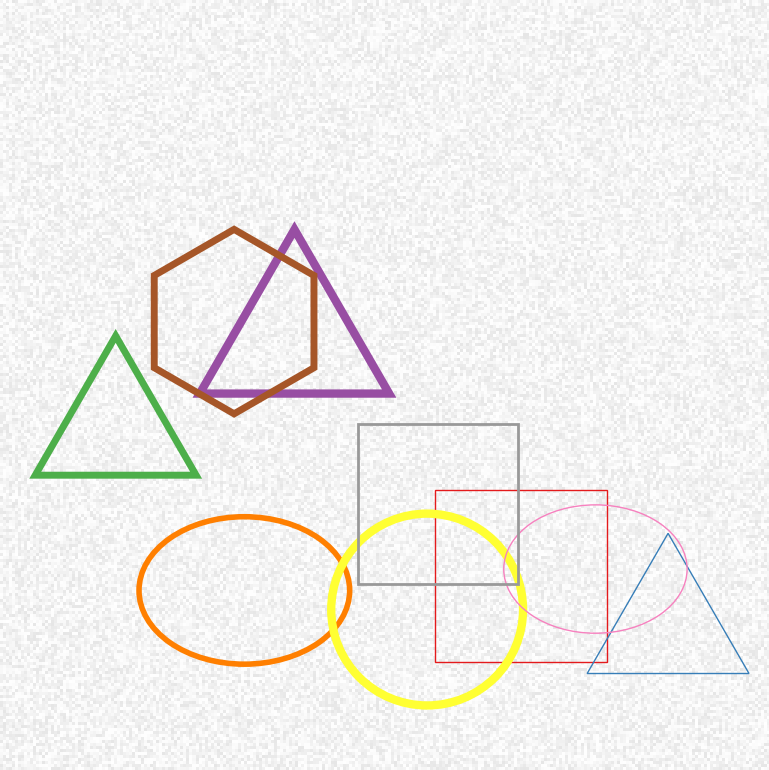[{"shape": "square", "thickness": 0.5, "radius": 0.56, "center": [0.677, 0.252]}, {"shape": "triangle", "thickness": 0.5, "radius": 0.61, "center": [0.868, 0.186]}, {"shape": "triangle", "thickness": 2.5, "radius": 0.6, "center": [0.15, 0.443]}, {"shape": "triangle", "thickness": 3, "radius": 0.71, "center": [0.382, 0.56]}, {"shape": "oval", "thickness": 2, "radius": 0.68, "center": [0.317, 0.233]}, {"shape": "circle", "thickness": 3, "radius": 0.62, "center": [0.555, 0.208]}, {"shape": "hexagon", "thickness": 2.5, "radius": 0.6, "center": [0.304, 0.582]}, {"shape": "oval", "thickness": 0.5, "radius": 0.6, "center": [0.773, 0.261]}, {"shape": "square", "thickness": 1, "radius": 0.52, "center": [0.569, 0.345]}]